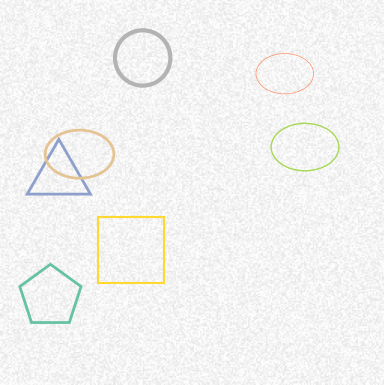[{"shape": "pentagon", "thickness": 2, "radius": 0.42, "center": [0.131, 0.23]}, {"shape": "oval", "thickness": 0.5, "radius": 0.37, "center": [0.74, 0.809]}, {"shape": "triangle", "thickness": 2, "radius": 0.47, "center": [0.153, 0.543]}, {"shape": "oval", "thickness": 1, "radius": 0.44, "center": [0.792, 0.618]}, {"shape": "square", "thickness": 1.5, "radius": 0.43, "center": [0.34, 0.35]}, {"shape": "oval", "thickness": 2, "radius": 0.45, "center": [0.207, 0.6]}, {"shape": "circle", "thickness": 3, "radius": 0.36, "center": [0.371, 0.849]}]